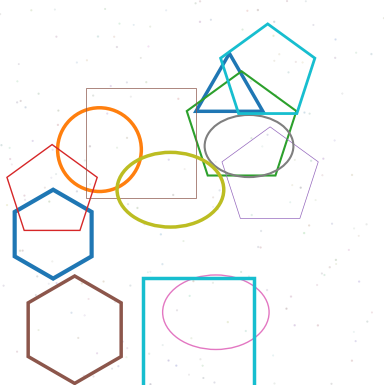[{"shape": "triangle", "thickness": 2.5, "radius": 0.5, "center": [0.596, 0.761]}, {"shape": "hexagon", "thickness": 3, "radius": 0.58, "center": [0.138, 0.392]}, {"shape": "circle", "thickness": 2.5, "radius": 0.54, "center": [0.258, 0.611]}, {"shape": "pentagon", "thickness": 1.5, "radius": 0.75, "center": [0.627, 0.665]}, {"shape": "pentagon", "thickness": 1, "radius": 0.62, "center": [0.135, 0.501]}, {"shape": "pentagon", "thickness": 0.5, "radius": 0.66, "center": [0.702, 0.539]}, {"shape": "square", "thickness": 0.5, "radius": 0.71, "center": [0.365, 0.629]}, {"shape": "hexagon", "thickness": 2.5, "radius": 0.7, "center": [0.194, 0.144]}, {"shape": "oval", "thickness": 1, "radius": 0.69, "center": [0.561, 0.189]}, {"shape": "oval", "thickness": 1.5, "radius": 0.58, "center": [0.647, 0.621]}, {"shape": "oval", "thickness": 2.5, "radius": 0.69, "center": [0.443, 0.507]}, {"shape": "square", "thickness": 2.5, "radius": 0.72, "center": [0.516, 0.132]}, {"shape": "pentagon", "thickness": 2, "radius": 0.64, "center": [0.695, 0.809]}]